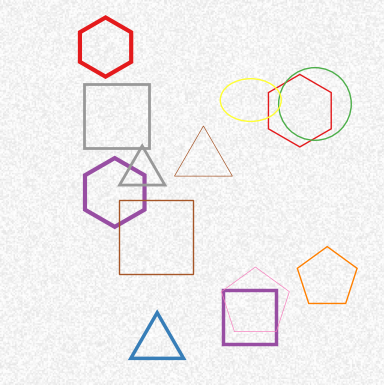[{"shape": "hexagon", "thickness": 1, "radius": 0.47, "center": [0.779, 0.712]}, {"shape": "hexagon", "thickness": 3, "radius": 0.38, "center": [0.274, 0.878]}, {"shape": "triangle", "thickness": 2.5, "radius": 0.4, "center": [0.408, 0.109]}, {"shape": "circle", "thickness": 1, "radius": 0.47, "center": [0.818, 0.73]}, {"shape": "hexagon", "thickness": 3, "radius": 0.45, "center": [0.298, 0.5]}, {"shape": "square", "thickness": 2.5, "radius": 0.35, "center": [0.648, 0.177]}, {"shape": "pentagon", "thickness": 1, "radius": 0.41, "center": [0.85, 0.278]}, {"shape": "oval", "thickness": 1, "radius": 0.4, "center": [0.651, 0.74]}, {"shape": "triangle", "thickness": 0.5, "radius": 0.43, "center": [0.528, 0.586]}, {"shape": "square", "thickness": 1, "radius": 0.48, "center": [0.406, 0.385]}, {"shape": "pentagon", "thickness": 0.5, "radius": 0.46, "center": [0.663, 0.214]}, {"shape": "triangle", "thickness": 2, "radius": 0.34, "center": [0.369, 0.553]}, {"shape": "square", "thickness": 2, "radius": 0.42, "center": [0.302, 0.699]}]